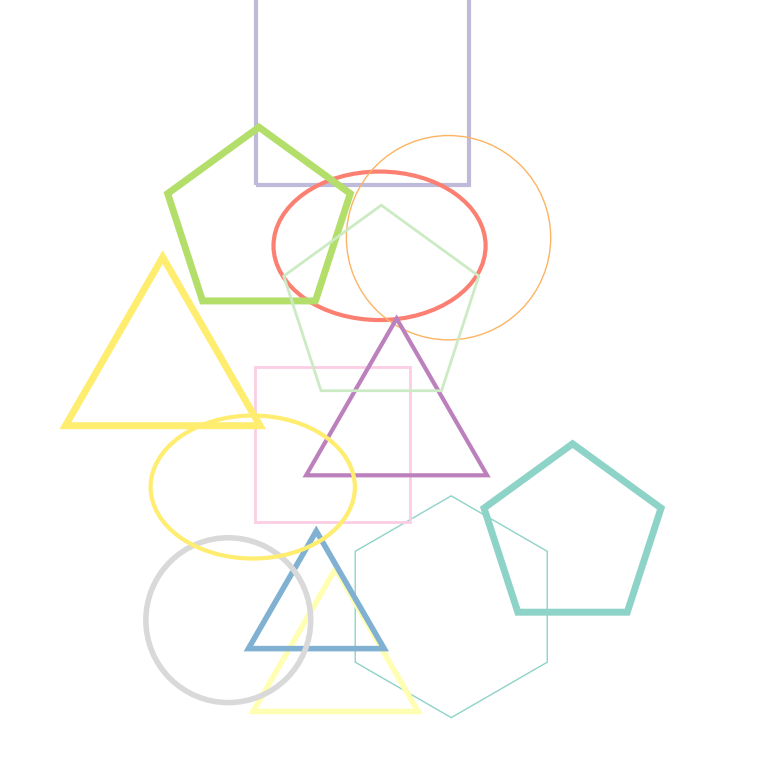[{"shape": "pentagon", "thickness": 2.5, "radius": 0.6, "center": [0.744, 0.303]}, {"shape": "hexagon", "thickness": 0.5, "radius": 0.72, "center": [0.586, 0.212]}, {"shape": "triangle", "thickness": 2, "radius": 0.62, "center": [0.436, 0.138]}, {"shape": "square", "thickness": 1.5, "radius": 0.69, "center": [0.471, 0.898]}, {"shape": "oval", "thickness": 1.5, "radius": 0.69, "center": [0.493, 0.681]}, {"shape": "triangle", "thickness": 2, "radius": 0.51, "center": [0.411, 0.209]}, {"shape": "circle", "thickness": 0.5, "radius": 0.66, "center": [0.583, 0.691]}, {"shape": "pentagon", "thickness": 2.5, "radius": 0.62, "center": [0.336, 0.71]}, {"shape": "square", "thickness": 1, "radius": 0.51, "center": [0.432, 0.423]}, {"shape": "circle", "thickness": 2, "radius": 0.54, "center": [0.296, 0.195]}, {"shape": "triangle", "thickness": 1.5, "radius": 0.68, "center": [0.515, 0.451]}, {"shape": "pentagon", "thickness": 1, "radius": 0.67, "center": [0.495, 0.6]}, {"shape": "triangle", "thickness": 2.5, "radius": 0.73, "center": [0.211, 0.52]}, {"shape": "oval", "thickness": 1.5, "radius": 0.66, "center": [0.328, 0.367]}]